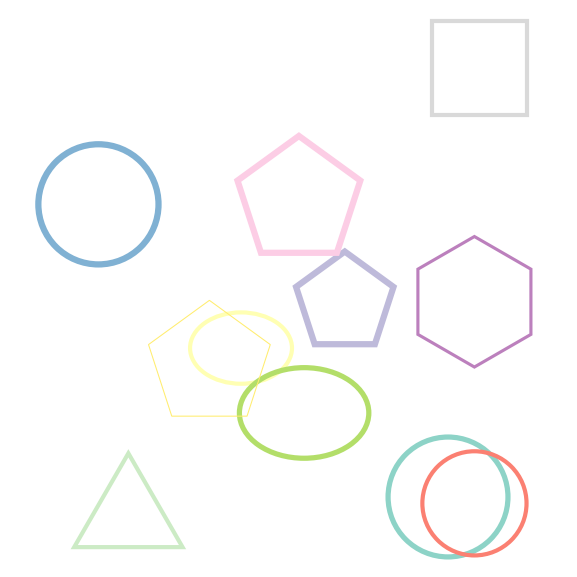[{"shape": "circle", "thickness": 2.5, "radius": 0.52, "center": [0.776, 0.139]}, {"shape": "oval", "thickness": 2, "radius": 0.44, "center": [0.417, 0.396]}, {"shape": "pentagon", "thickness": 3, "radius": 0.44, "center": [0.597, 0.475]}, {"shape": "circle", "thickness": 2, "radius": 0.45, "center": [0.822, 0.128]}, {"shape": "circle", "thickness": 3, "radius": 0.52, "center": [0.17, 0.645]}, {"shape": "oval", "thickness": 2.5, "radius": 0.56, "center": [0.527, 0.284]}, {"shape": "pentagon", "thickness": 3, "radius": 0.56, "center": [0.518, 0.652]}, {"shape": "square", "thickness": 2, "radius": 0.41, "center": [0.83, 0.882]}, {"shape": "hexagon", "thickness": 1.5, "radius": 0.56, "center": [0.821, 0.477]}, {"shape": "triangle", "thickness": 2, "radius": 0.54, "center": [0.222, 0.106]}, {"shape": "pentagon", "thickness": 0.5, "radius": 0.55, "center": [0.363, 0.368]}]